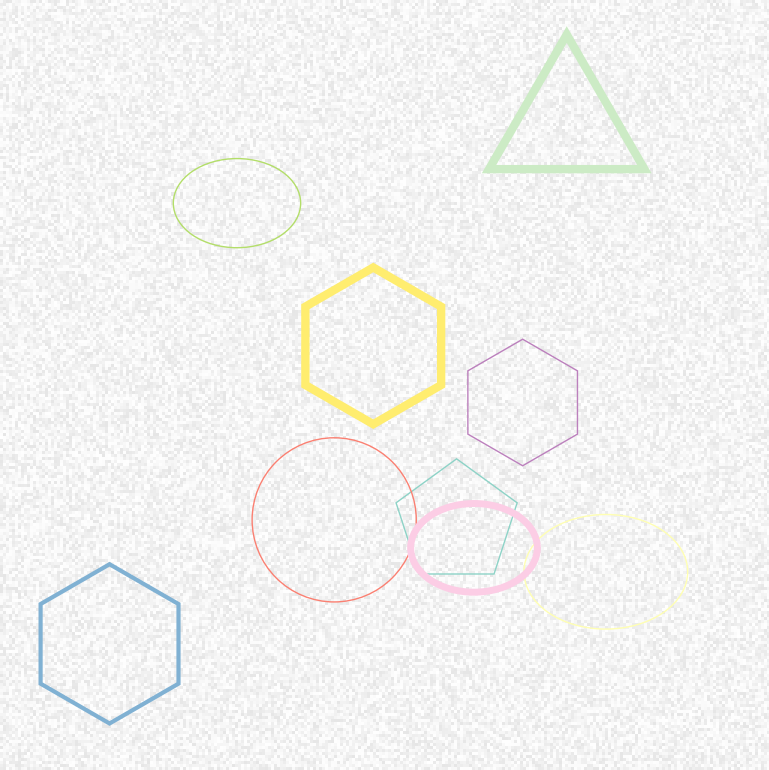[{"shape": "pentagon", "thickness": 0.5, "radius": 0.41, "center": [0.593, 0.321]}, {"shape": "oval", "thickness": 0.5, "radius": 0.53, "center": [0.787, 0.257]}, {"shape": "circle", "thickness": 0.5, "radius": 0.53, "center": [0.434, 0.325]}, {"shape": "hexagon", "thickness": 1.5, "radius": 0.52, "center": [0.142, 0.164]}, {"shape": "oval", "thickness": 0.5, "radius": 0.41, "center": [0.308, 0.736]}, {"shape": "oval", "thickness": 2.5, "radius": 0.41, "center": [0.616, 0.289]}, {"shape": "hexagon", "thickness": 0.5, "radius": 0.41, "center": [0.679, 0.477]}, {"shape": "triangle", "thickness": 3, "radius": 0.58, "center": [0.736, 0.839]}, {"shape": "hexagon", "thickness": 3, "radius": 0.51, "center": [0.485, 0.551]}]